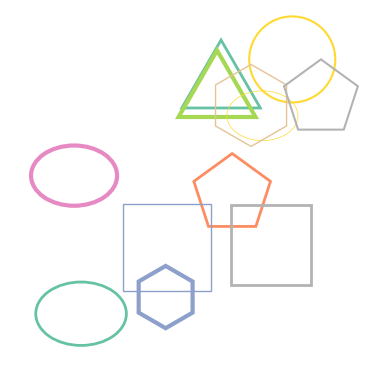[{"shape": "oval", "thickness": 2, "radius": 0.59, "center": [0.211, 0.185]}, {"shape": "triangle", "thickness": 2, "radius": 0.59, "center": [0.574, 0.778]}, {"shape": "pentagon", "thickness": 2, "radius": 0.52, "center": [0.603, 0.497]}, {"shape": "square", "thickness": 1, "radius": 0.57, "center": [0.435, 0.357]}, {"shape": "hexagon", "thickness": 3, "radius": 0.4, "center": [0.43, 0.228]}, {"shape": "oval", "thickness": 3, "radius": 0.56, "center": [0.192, 0.544]}, {"shape": "triangle", "thickness": 3, "radius": 0.58, "center": [0.564, 0.754]}, {"shape": "circle", "thickness": 1.5, "radius": 0.56, "center": [0.759, 0.846]}, {"shape": "oval", "thickness": 0.5, "radius": 0.46, "center": [0.682, 0.699]}, {"shape": "hexagon", "thickness": 1, "radius": 0.53, "center": [0.652, 0.726]}, {"shape": "square", "thickness": 2, "radius": 0.52, "center": [0.705, 0.363]}, {"shape": "pentagon", "thickness": 1.5, "radius": 0.5, "center": [0.834, 0.745]}]